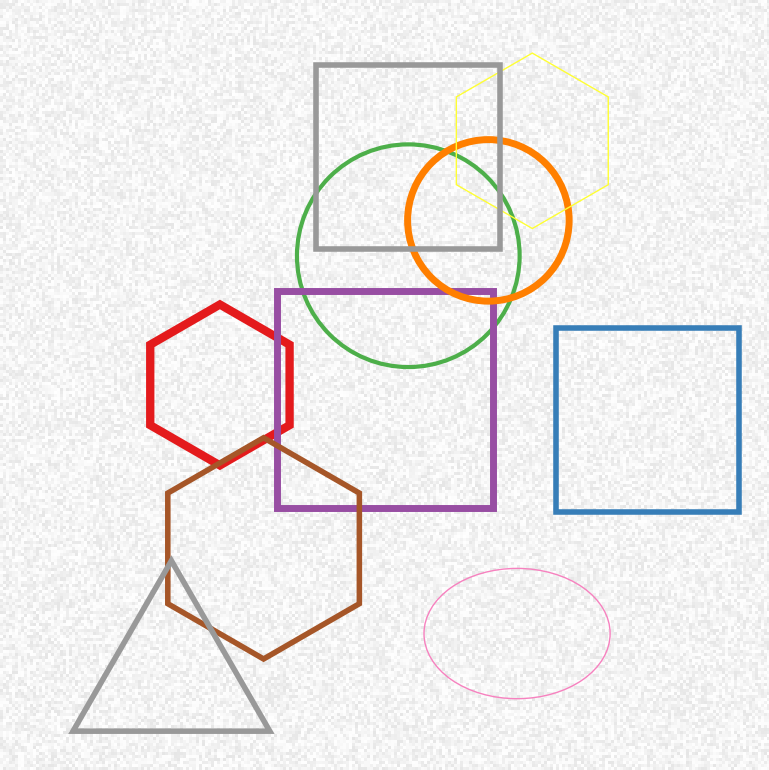[{"shape": "hexagon", "thickness": 3, "radius": 0.52, "center": [0.286, 0.5]}, {"shape": "square", "thickness": 2, "radius": 0.6, "center": [0.841, 0.455]}, {"shape": "circle", "thickness": 1.5, "radius": 0.72, "center": [0.53, 0.668]}, {"shape": "square", "thickness": 2.5, "radius": 0.7, "center": [0.5, 0.481]}, {"shape": "circle", "thickness": 2.5, "radius": 0.52, "center": [0.634, 0.714]}, {"shape": "hexagon", "thickness": 0.5, "radius": 0.57, "center": [0.691, 0.817]}, {"shape": "hexagon", "thickness": 2, "radius": 0.72, "center": [0.342, 0.288]}, {"shape": "oval", "thickness": 0.5, "radius": 0.6, "center": [0.672, 0.177]}, {"shape": "square", "thickness": 2, "radius": 0.6, "center": [0.53, 0.796]}, {"shape": "triangle", "thickness": 2, "radius": 0.74, "center": [0.223, 0.124]}]